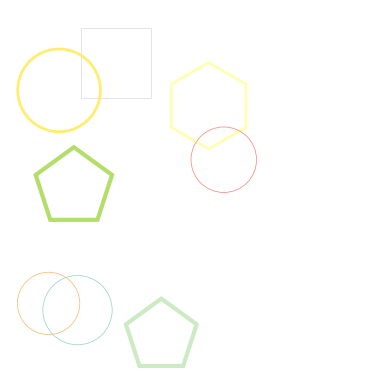[{"shape": "circle", "thickness": 0.5, "radius": 0.45, "center": [0.201, 0.194]}, {"shape": "hexagon", "thickness": 2, "radius": 0.56, "center": [0.542, 0.725]}, {"shape": "circle", "thickness": 0.5, "radius": 0.43, "center": [0.581, 0.585]}, {"shape": "circle", "thickness": 0.5, "radius": 0.4, "center": [0.126, 0.212]}, {"shape": "pentagon", "thickness": 3, "radius": 0.52, "center": [0.192, 0.513]}, {"shape": "square", "thickness": 0.5, "radius": 0.46, "center": [0.3, 0.836]}, {"shape": "pentagon", "thickness": 3, "radius": 0.48, "center": [0.419, 0.128]}, {"shape": "circle", "thickness": 2, "radius": 0.54, "center": [0.153, 0.765]}]